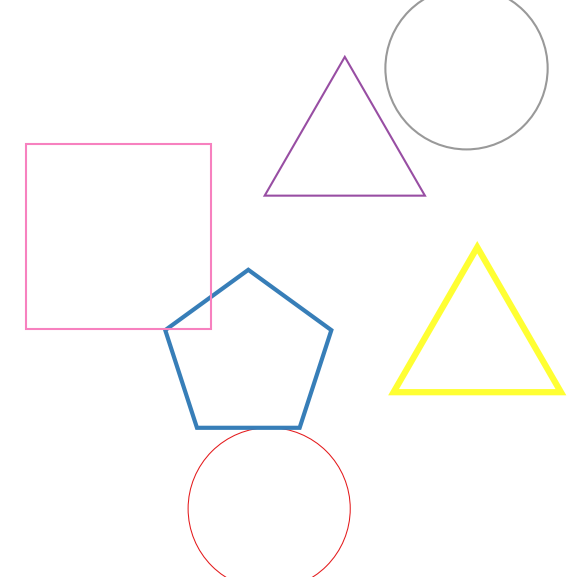[{"shape": "circle", "thickness": 0.5, "radius": 0.7, "center": [0.466, 0.118]}, {"shape": "pentagon", "thickness": 2, "radius": 0.76, "center": [0.43, 0.381]}, {"shape": "triangle", "thickness": 1, "radius": 0.8, "center": [0.597, 0.74]}, {"shape": "triangle", "thickness": 3, "radius": 0.84, "center": [0.826, 0.404]}, {"shape": "square", "thickness": 1, "radius": 0.8, "center": [0.206, 0.589]}, {"shape": "circle", "thickness": 1, "radius": 0.7, "center": [0.808, 0.881]}]